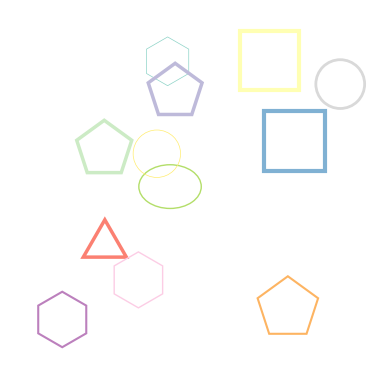[{"shape": "hexagon", "thickness": 0.5, "radius": 0.32, "center": [0.435, 0.841]}, {"shape": "square", "thickness": 3, "radius": 0.38, "center": [0.7, 0.843]}, {"shape": "pentagon", "thickness": 2.5, "radius": 0.37, "center": [0.455, 0.762]}, {"shape": "triangle", "thickness": 2.5, "radius": 0.32, "center": [0.272, 0.364]}, {"shape": "square", "thickness": 3, "radius": 0.39, "center": [0.765, 0.634]}, {"shape": "pentagon", "thickness": 1.5, "radius": 0.41, "center": [0.748, 0.2]}, {"shape": "oval", "thickness": 1, "radius": 0.41, "center": [0.442, 0.515]}, {"shape": "hexagon", "thickness": 1, "radius": 0.36, "center": [0.359, 0.273]}, {"shape": "circle", "thickness": 2, "radius": 0.32, "center": [0.884, 0.782]}, {"shape": "hexagon", "thickness": 1.5, "radius": 0.36, "center": [0.162, 0.17]}, {"shape": "pentagon", "thickness": 2.5, "radius": 0.38, "center": [0.271, 0.612]}, {"shape": "circle", "thickness": 0.5, "radius": 0.31, "center": [0.407, 0.601]}]